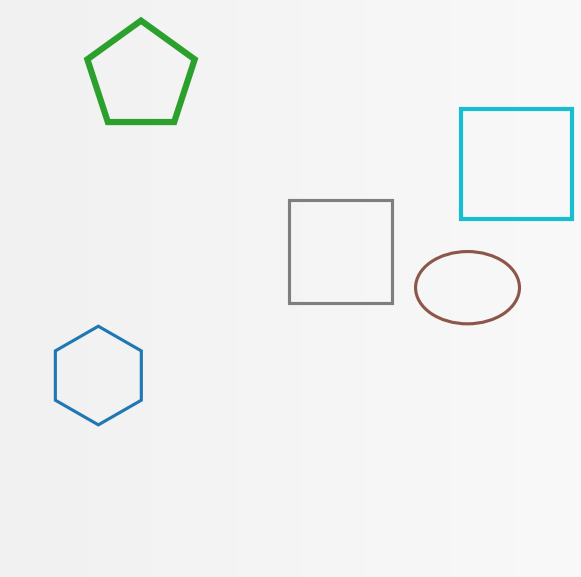[{"shape": "hexagon", "thickness": 1.5, "radius": 0.43, "center": [0.169, 0.349]}, {"shape": "pentagon", "thickness": 3, "radius": 0.49, "center": [0.243, 0.866]}, {"shape": "oval", "thickness": 1.5, "radius": 0.45, "center": [0.804, 0.501]}, {"shape": "square", "thickness": 1.5, "radius": 0.44, "center": [0.585, 0.564]}, {"shape": "square", "thickness": 2, "radius": 0.48, "center": [0.888, 0.716]}]